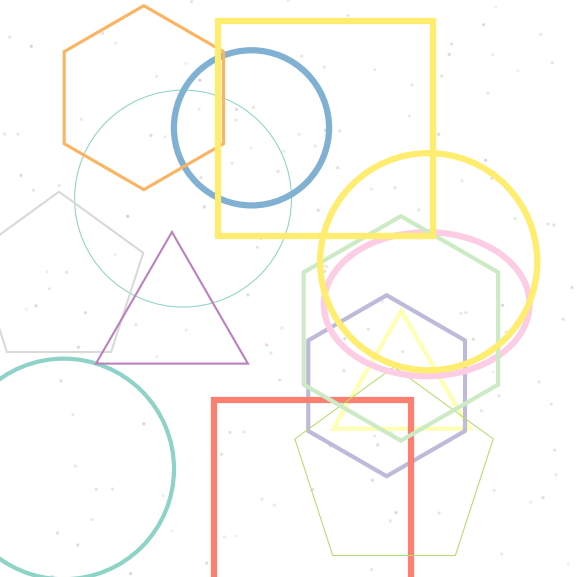[{"shape": "circle", "thickness": 2, "radius": 0.95, "center": [0.11, 0.187]}, {"shape": "circle", "thickness": 0.5, "radius": 0.94, "center": [0.317, 0.655]}, {"shape": "triangle", "thickness": 2, "radius": 0.68, "center": [0.695, 0.325]}, {"shape": "hexagon", "thickness": 2, "radius": 0.78, "center": [0.669, 0.331]}, {"shape": "square", "thickness": 3, "radius": 0.86, "center": [0.541, 0.136]}, {"shape": "circle", "thickness": 3, "radius": 0.67, "center": [0.435, 0.778]}, {"shape": "hexagon", "thickness": 1.5, "radius": 0.8, "center": [0.249, 0.83]}, {"shape": "pentagon", "thickness": 0.5, "radius": 0.9, "center": [0.682, 0.183]}, {"shape": "oval", "thickness": 3, "radius": 0.89, "center": [0.739, 0.472]}, {"shape": "pentagon", "thickness": 1, "radius": 0.77, "center": [0.102, 0.514]}, {"shape": "triangle", "thickness": 1, "radius": 0.76, "center": [0.298, 0.445]}, {"shape": "hexagon", "thickness": 2, "radius": 0.97, "center": [0.694, 0.43]}, {"shape": "square", "thickness": 3, "radius": 0.93, "center": [0.564, 0.776]}, {"shape": "circle", "thickness": 3, "radius": 0.94, "center": [0.742, 0.546]}]